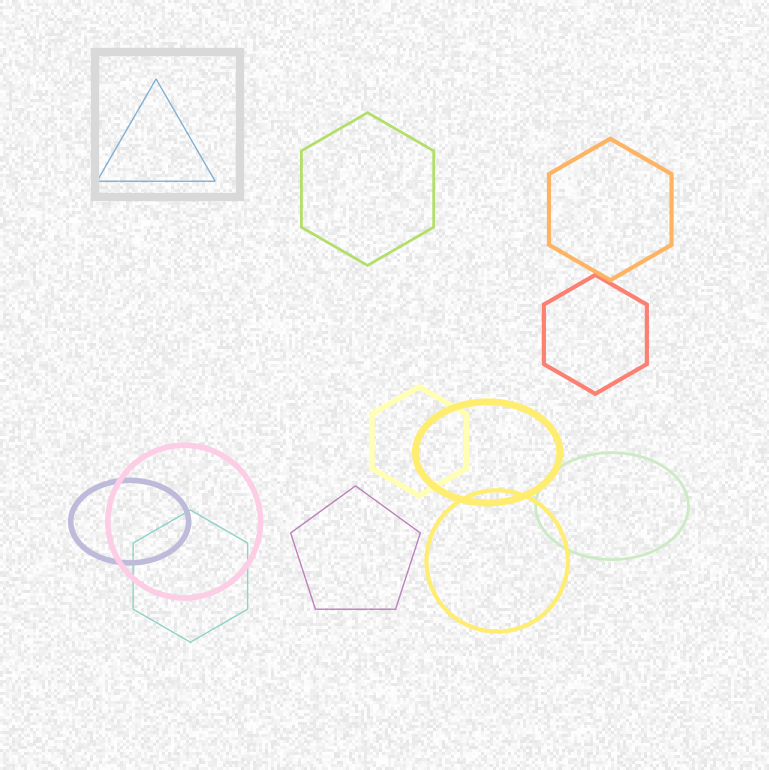[{"shape": "hexagon", "thickness": 0.5, "radius": 0.43, "center": [0.247, 0.252]}, {"shape": "hexagon", "thickness": 2, "radius": 0.35, "center": [0.544, 0.427]}, {"shape": "oval", "thickness": 2, "radius": 0.38, "center": [0.168, 0.323]}, {"shape": "hexagon", "thickness": 1.5, "radius": 0.39, "center": [0.773, 0.566]}, {"shape": "triangle", "thickness": 0.5, "radius": 0.44, "center": [0.203, 0.809]}, {"shape": "hexagon", "thickness": 1.5, "radius": 0.46, "center": [0.793, 0.728]}, {"shape": "hexagon", "thickness": 1, "radius": 0.5, "center": [0.477, 0.755]}, {"shape": "circle", "thickness": 2, "radius": 0.5, "center": [0.239, 0.323]}, {"shape": "square", "thickness": 3, "radius": 0.47, "center": [0.218, 0.838]}, {"shape": "pentagon", "thickness": 0.5, "radius": 0.44, "center": [0.462, 0.28]}, {"shape": "oval", "thickness": 1, "radius": 0.5, "center": [0.795, 0.343]}, {"shape": "oval", "thickness": 2.5, "radius": 0.47, "center": [0.633, 0.412]}, {"shape": "circle", "thickness": 1.5, "radius": 0.46, "center": [0.646, 0.271]}]